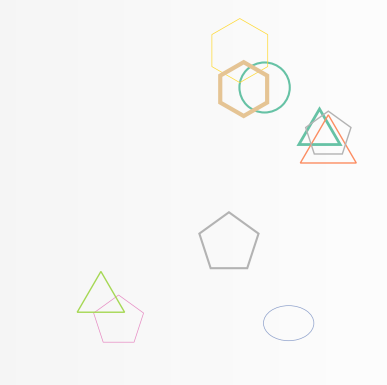[{"shape": "triangle", "thickness": 2, "radius": 0.31, "center": [0.825, 0.655]}, {"shape": "circle", "thickness": 1.5, "radius": 0.32, "center": [0.683, 0.773]}, {"shape": "triangle", "thickness": 1, "radius": 0.42, "center": [0.847, 0.618]}, {"shape": "oval", "thickness": 0.5, "radius": 0.33, "center": [0.745, 0.161]}, {"shape": "pentagon", "thickness": 0.5, "radius": 0.34, "center": [0.306, 0.166]}, {"shape": "triangle", "thickness": 1, "radius": 0.35, "center": [0.26, 0.224]}, {"shape": "hexagon", "thickness": 0.5, "radius": 0.42, "center": [0.619, 0.869]}, {"shape": "hexagon", "thickness": 3, "radius": 0.35, "center": [0.629, 0.769]}, {"shape": "pentagon", "thickness": 1.5, "radius": 0.4, "center": [0.591, 0.368]}, {"shape": "pentagon", "thickness": 1, "radius": 0.31, "center": [0.847, 0.65]}]